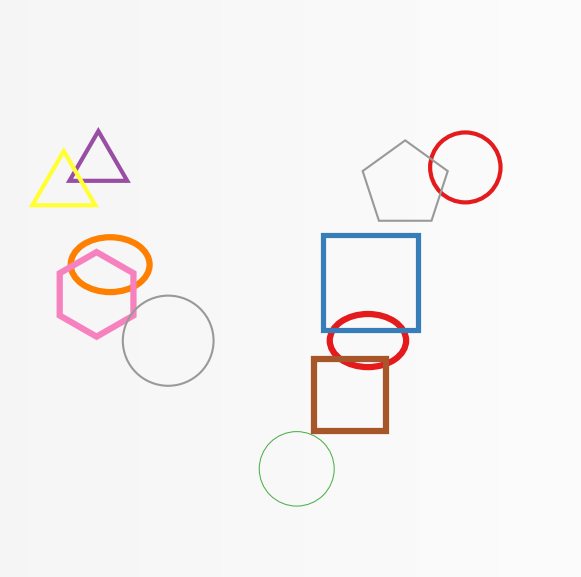[{"shape": "circle", "thickness": 2, "radius": 0.3, "center": [0.801, 0.709]}, {"shape": "oval", "thickness": 3, "radius": 0.33, "center": [0.633, 0.409]}, {"shape": "square", "thickness": 2.5, "radius": 0.41, "center": [0.638, 0.511]}, {"shape": "circle", "thickness": 0.5, "radius": 0.32, "center": [0.51, 0.187]}, {"shape": "triangle", "thickness": 2, "radius": 0.29, "center": [0.169, 0.715]}, {"shape": "oval", "thickness": 3, "radius": 0.34, "center": [0.19, 0.541]}, {"shape": "triangle", "thickness": 2, "radius": 0.31, "center": [0.11, 0.675]}, {"shape": "square", "thickness": 3, "radius": 0.31, "center": [0.602, 0.315]}, {"shape": "hexagon", "thickness": 3, "radius": 0.37, "center": [0.166, 0.489]}, {"shape": "pentagon", "thickness": 1, "radius": 0.38, "center": [0.697, 0.679]}, {"shape": "circle", "thickness": 1, "radius": 0.39, "center": [0.289, 0.409]}]